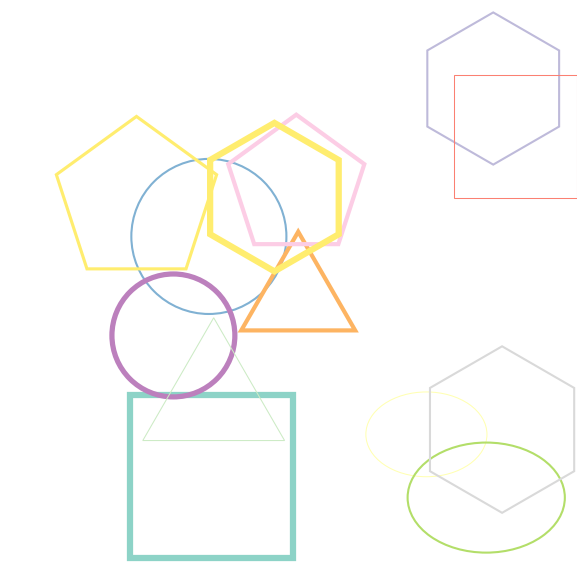[{"shape": "square", "thickness": 3, "radius": 0.7, "center": [0.366, 0.174]}, {"shape": "oval", "thickness": 0.5, "radius": 0.52, "center": [0.738, 0.247]}, {"shape": "hexagon", "thickness": 1, "radius": 0.66, "center": [0.854, 0.846]}, {"shape": "square", "thickness": 0.5, "radius": 0.53, "center": [0.893, 0.763]}, {"shape": "circle", "thickness": 1, "radius": 0.67, "center": [0.362, 0.59]}, {"shape": "triangle", "thickness": 2, "radius": 0.57, "center": [0.516, 0.484]}, {"shape": "oval", "thickness": 1, "radius": 0.68, "center": [0.842, 0.138]}, {"shape": "pentagon", "thickness": 2, "radius": 0.62, "center": [0.513, 0.677]}, {"shape": "hexagon", "thickness": 1, "radius": 0.72, "center": [0.869, 0.255]}, {"shape": "circle", "thickness": 2.5, "radius": 0.53, "center": [0.3, 0.418]}, {"shape": "triangle", "thickness": 0.5, "radius": 0.71, "center": [0.37, 0.307]}, {"shape": "hexagon", "thickness": 3, "radius": 0.64, "center": [0.475, 0.658]}, {"shape": "pentagon", "thickness": 1.5, "radius": 0.73, "center": [0.236, 0.652]}]